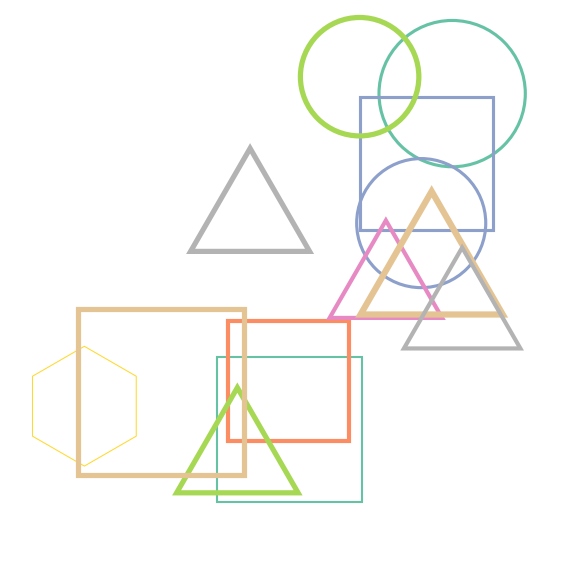[{"shape": "circle", "thickness": 1.5, "radius": 0.63, "center": [0.783, 0.837]}, {"shape": "square", "thickness": 1, "radius": 0.63, "center": [0.501, 0.256]}, {"shape": "square", "thickness": 2, "radius": 0.52, "center": [0.5, 0.339]}, {"shape": "circle", "thickness": 1.5, "radius": 0.56, "center": [0.729, 0.613]}, {"shape": "square", "thickness": 1.5, "radius": 0.58, "center": [0.738, 0.717]}, {"shape": "triangle", "thickness": 2, "radius": 0.56, "center": [0.668, 0.505]}, {"shape": "circle", "thickness": 2.5, "radius": 0.51, "center": [0.623, 0.866]}, {"shape": "triangle", "thickness": 2.5, "radius": 0.61, "center": [0.411, 0.206]}, {"shape": "hexagon", "thickness": 0.5, "radius": 0.52, "center": [0.146, 0.296]}, {"shape": "square", "thickness": 2.5, "radius": 0.72, "center": [0.279, 0.32]}, {"shape": "triangle", "thickness": 3, "radius": 0.71, "center": [0.747, 0.526]}, {"shape": "triangle", "thickness": 2, "radius": 0.58, "center": [0.8, 0.454]}, {"shape": "triangle", "thickness": 2.5, "radius": 0.59, "center": [0.433, 0.623]}]